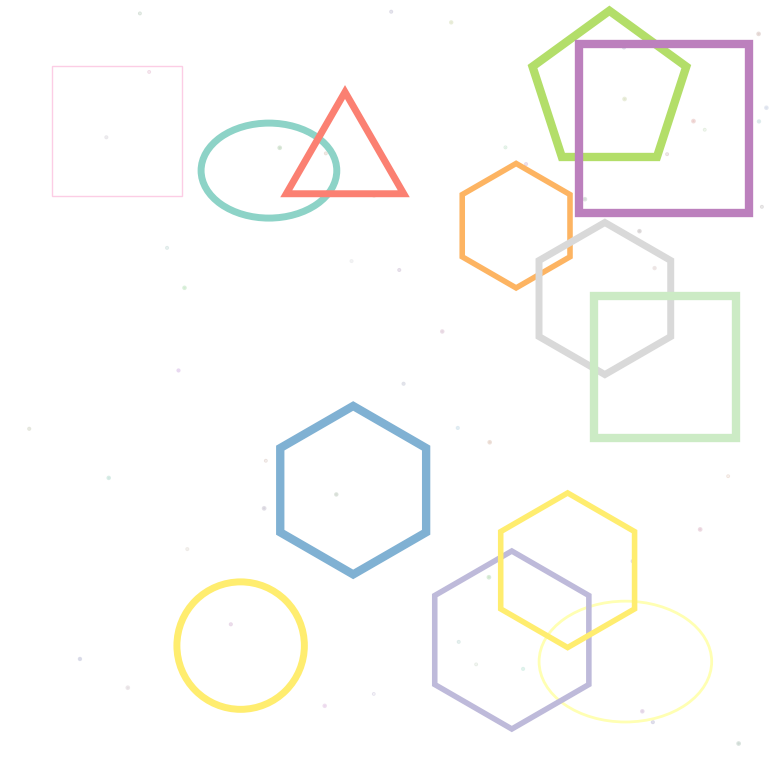[{"shape": "oval", "thickness": 2.5, "radius": 0.44, "center": [0.349, 0.778]}, {"shape": "oval", "thickness": 1, "radius": 0.56, "center": [0.812, 0.141]}, {"shape": "hexagon", "thickness": 2, "radius": 0.58, "center": [0.665, 0.169]}, {"shape": "triangle", "thickness": 2.5, "radius": 0.44, "center": [0.448, 0.792]}, {"shape": "hexagon", "thickness": 3, "radius": 0.55, "center": [0.459, 0.363]}, {"shape": "hexagon", "thickness": 2, "radius": 0.4, "center": [0.67, 0.707]}, {"shape": "pentagon", "thickness": 3, "radius": 0.52, "center": [0.791, 0.881]}, {"shape": "square", "thickness": 0.5, "radius": 0.42, "center": [0.152, 0.83]}, {"shape": "hexagon", "thickness": 2.5, "radius": 0.49, "center": [0.786, 0.612]}, {"shape": "square", "thickness": 3, "radius": 0.55, "center": [0.862, 0.833]}, {"shape": "square", "thickness": 3, "radius": 0.46, "center": [0.864, 0.523]}, {"shape": "circle", "thickness": 2.5, "radius": 0.41, "center": [0.313, 0.162]}, {"shape": "hexagon", "thickness": 2, "radius": 0.5, "center": [0.737, 0.259]}]